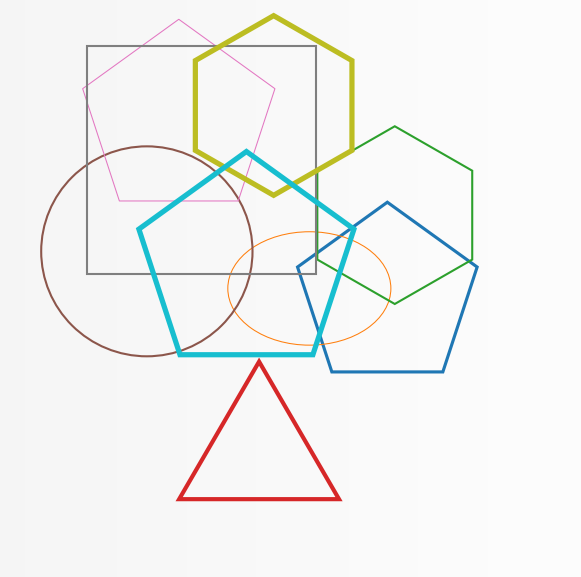[{"shape": "pentagon", "thickness": 1.5, "radius": 0.81, "center": [0.666, 0.487]}, {"shape": "oval", "thickness": 0.5, "radius": 0.7, "center": [0.532, 0.5]}, {"shape": "hexagon", "thickness": 1, "radius": 0.77, "center": [0.679, 0.627]}, {"shape": "triangle", "thickness": 2, "radius": 0.79, "center": [0.446, 0.214]}, {"shape": "circle", "thickness": 1, "radius": 0.91, "center": [0.253, 0.564]}, {"shape": "pentagon", "thickness": 0.5, "radius": 0.87, "center": [0.308, 0.792]}, {"shape": "square", "thickness": 1, "radius": 0.99, "center": [0.346, 0.723]}, {"shape": "hexagon", "thickness": 2.5, "radius": 0.78, "center": [0.471, 0.816]}, {"shape": "pentagon", "thickness": 2.5, "radius": 0.97, "center": [0.424, 0.542]}]